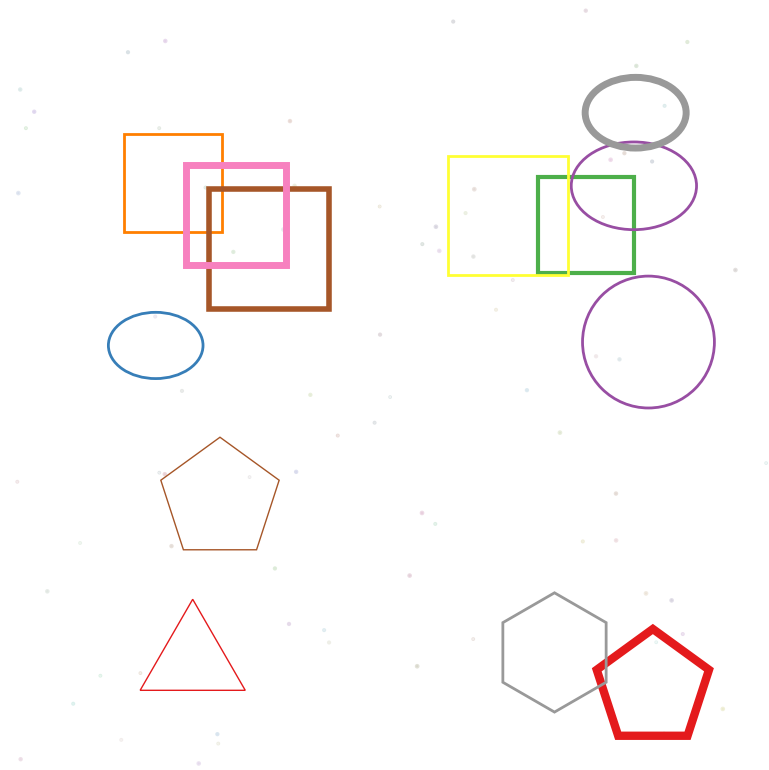[{"shape": "triangle", "thickness": 0.5, "radius": 0.39, "center": [0.25, 0.143]}, {"shape": "pentagon", "thickness": 3, "radius": 0.38, "center": [0.848, 0.106]}, {"shape": "oval", "thickness": 1, "radius": 0.31, "center": [0.202, 0.551]}, {"shape": "square", "thickness": 1.5, "radius": 0.31, "center": [0.761, 0.708]}, {"shape": "oval", "thickness": 1, "radius": 0.41, "center": [0.823, 0.759]}, {"shape": "circle", "thickness": 1, "radius": 0.43, "center": [0.842, 0.556]}, {"shape": "square", "thickness": 1, "radius": 0.32, "center": [0.225, 0.762]}, {"shape": "square", "thickness": 1, "radius": 0.39, "center": [0.66, 0.72]}, {"shape": "pentagon", "thickness": 0.5, "radius": 0.4, "center": [0.286, 0.351]}, {"shape": "square", "thickness": 2, "radius": 0.39, "center": [0.35, 0.676]}, {"shape": "square", "thickness": 2.5, "radius": 0.33, "center": [0.306, 0.721]}, {"shape": "oval", "thickness": 2.5, "radius": 0.33, "center": [0.826, 0.854]}, {"shape": "hexagon", "thickness": 1, "radius": 0.39, "center": [0.72, 0.153]}]